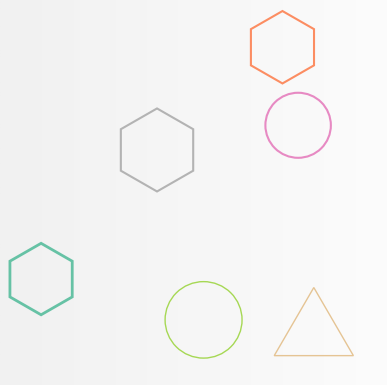[{"shape": "hexagon", "thickness": 2, "radius": 0.46, "center": [0.106, 0.275]}, {"shape": "hexagon", "thickness": 1.5, "radius": 0.47, "center": [0.729, 0.877]}, {"shape": "circle", "thickness": 1.5, "radius": 0.42, "center": [0.769, 0.675]}, {"shape": "circle", "thickness": 1, "radius": 0.5, "center": [0.525, 0.169]}, {"shape": "triangle", "thickness": 1, "radius": 0.59, "center": [0.81, 0.135]}, {"shape": "hexagon", "thickness": 1.5, "radius": 0.54, "center": [0.405, 0.611]}]